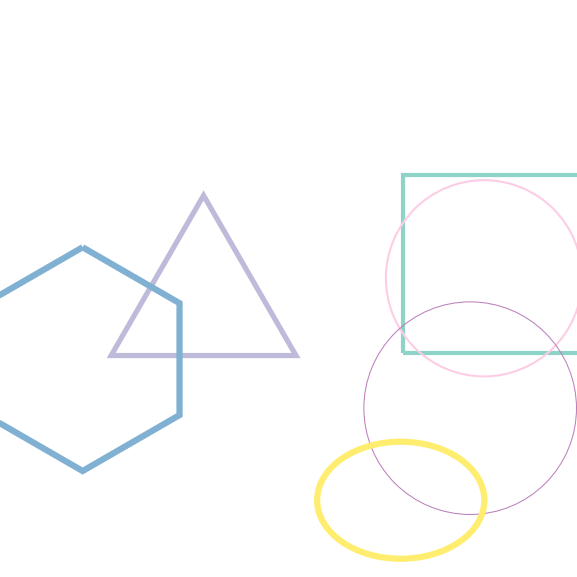[{"shape": "square", "thickness": 2, "radius": 0.77, "center": [0.852, 0.541]}, {"shape": "triangle", "thickness": 2.5, "radius": 0.92, "center": [0.352, 0.476]}, {"shape": "hexagon", "thickness": 3, "radius": 0.97, "center": [0.143, 0.377]}, {"shape": "circle", "thickness": 1, "radius": 0.85, "center": [0.838, 0.517]}, {"shape": "circle", "thickness": 0.5, "radius": 0.92, "center": [0.814, 0.292]}, {"shape": "oval", "thickness": 3, "radius": 0.72, "center": [0.694, 0.133]}]